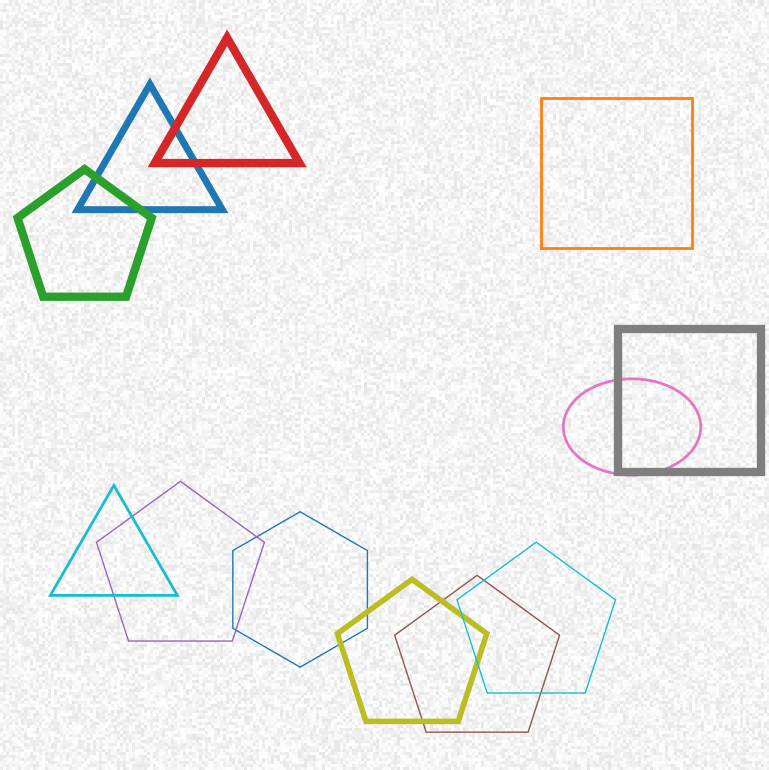[{"shape": "hexagon", "thickness": 0.5, "radius": 0.5, "center": [0.39, 0.234]}, {"shape": "triangle", "thickness": 2.5, "radius": 0.54, "center": [0.195, 0.782]}, {"shape": "square", "thickness": 1, "radius": 0.49, "center": [0.801, 0.775]}, {"shape": "pentagon", "thickness": 3, "radius": 0.46, "center": [0.11, 0.689]}, {"shape": "triangle", "thickness": 3, "radius": 0.54, "center": [0.295, 0.842]}, {"shape": "pentagon", "thickness": 0.5, "radius": 0.57, "center": [0.234, 0.26]}, {"shape": "pentagon", "thickness": 0.5, "radius": 0.56, "center": [0.62, 0.14]}, {"shape": "oval", "thickness": 1, "radius": 0.45, "center": [0.821, 0.446]}, {"shape": "square", "thickness": 3, "radius": 0.46, "center": [0.895, 0.48]}, {"shape": "pentagon", "thickness": 2, "radius": 0.51, "center": [0.535, 0.146]}, {"shape": "pentagon", "thickness": 0.5, "radius": 0.54, "center": [0.696, 0.188]}, {"shape": "triangle", "thickness": 1, "radius": 0.48, "center": [0.148, 0.274]}]